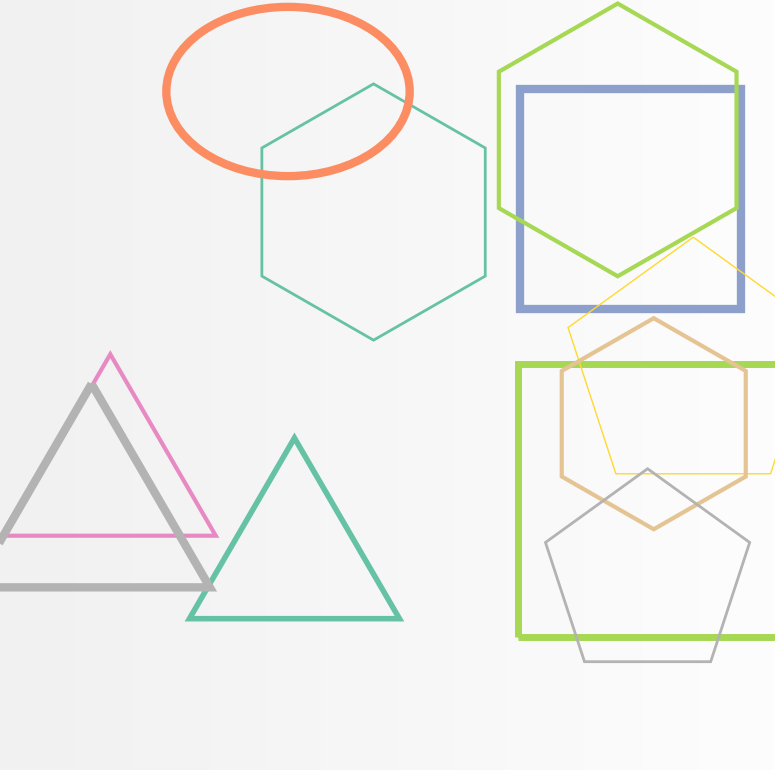[{"shape": "hexagon", "thickness": 1, "radius": 0.83, "center": [0.482, 0.725]}, {"shape": "triangle", "thickness": 2, "radius": 0.78, "center": [0.38, 0.275]}, {"shape": "oval", "thickness": 3, "radius": 0.79, "center": [0.372, 0.881]}, {"shape": "square", "thickness": 3, "radius": 0.71, "center": [0.814, 0.742]}, {"shape": "triangle", "thickness": 1.5, "radius": 0.79, "center": [0.142, 0.383]}, {"shape": "square", "thickness": 2.5, "radius": 0.89, "center": [0.847, 0.35]}, {"shape": "hexagon", "thickness": 1.5, "radius": 0.89, "center": [0.797, 0.818]}, {"shape": "pentagon", "thickness": 0.5, "radius": 0.85, "center": [0.894, 0.522]}, {"shape": "hexagon", "thickness": 1.5, "radius": 0.69, "center": [0.844, 0.45]}, {"shape": "pentagon", "thickness": 1, "radius": 0.69, "center": [0.836, 0.253]}, {"shape": "triangle", "thickness": 3, "radius": 0.88, "center": [0.118, 0.325]}]